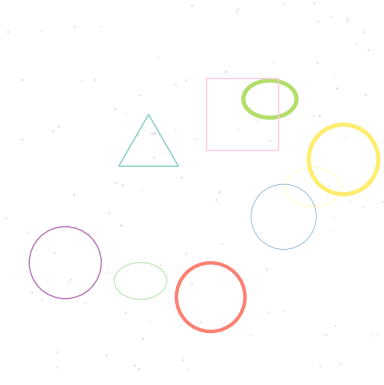[{"shape": "triangle", "thickness": 1, "radius": 0.45, "center": [0.386, 0.613]}, {"shape": "oval", "thickness": 0.5, "radius": 0.36, "center": [0.813, 0.514]}, {"shape": "circle", "thickness": 2.5, "radius": 0.45, "center": [0.547, 0.228]}, {"shape": "circle", "thickness": 0.5, "radius": 0.42, "center": [0.737, 0.437]}, {"shape": "oval", "thickness": 3, "radius": 0.35, "center": [0.701, 0.743]}, {"shape": "square", "thickness": 1, "radius": 0.47, "center": [0.628, 0.705]}, {"shape": "circle", "thickness": 1, "radius": 0.47, "center": [0.17, 0.318]}, {"shape": "oval", "thickness": 1, "radius": 0.34, "center": [0.365, 0.27]}, {"shape": "circle", "thickness": 3, "radius": 0.45, "center": [0.892, 0.586]}]